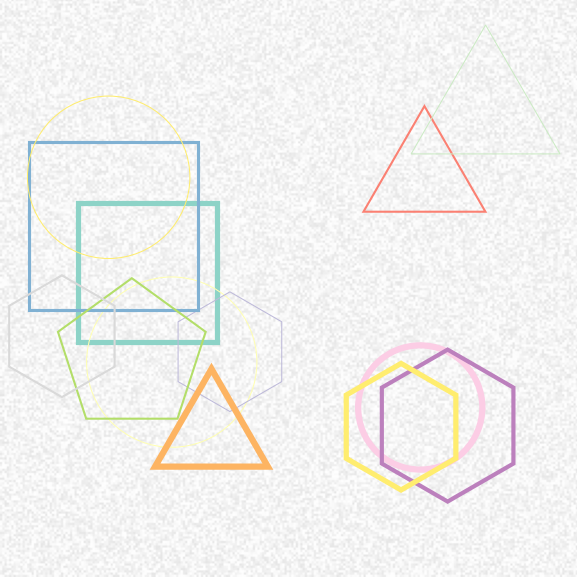[{"shape": "square", "thickness": 2.5, "radius": 0.6, "center": [0.256, 0.528]}, {"shape": "circle", "thickness": 0.5, "radius": 0.74, "center": [0.297, 0.372]}, {"shape": "hexagon", "thickness": 0.5, "radius": 0.52, "center": [0.398, 0.39]}, {"shape": "triangle", "thickness": 1, "radius": 0.61, "center": [0.735, 0.693]}, {"shape": "square", "thickness": 1.5, "radius": 0.73, "center": [0.196, 0.608]}, {"shape": "triangle", "thickness": 3, "radius": 0.56, "center": [0.366, 0.248]}, {"shape": "pentagon", "thickness": 1, "radius": 0.67, "center": [0.228, 0.383]}, {"shape": "circle", "thickness": 3, "radius": 0.54, "center": [0.728, 0.294]}, {"shape": "hexagon", "thickness": 1, "radius": 0.53, "center": [0.107, 0.417]}, {"shape": "hexagon", "thickness": 2, "radius": 0.66, "center": [0.775, 0.262]}, {"shape": "triangle", "thickness": 0.5, "radius": 0.74, "center": [0.841, 0.807]}, {"shape": "circle", "thickness": 0.5, "radius": 0.7, "center": [0.188, 0.692]}, {"shape": "hexagon", "thickness": 2.5, "radius": 0.55, "center": [0.694, 0.26]}]